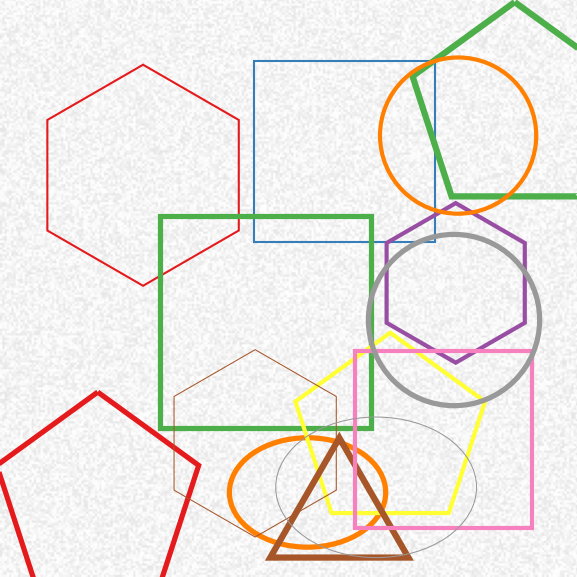[{"shape": "hexagon", "thickness": 1, "radius": 0.96, "center": [0.248, 0.696]}, {"shape": "pentagon", "thickness": 2.5, "radius": 0.92, "center": [0.169, 0.136]}, {"shape": "square", "thickness": 1, "radius": 0.78, "center": [0.597, 0.736]}, {"shape": "square", "thickness": 2.5, "radius": 0.92, "center": [0.46, 0.442]}, {"shape": "pentagon", "thickness": 3, "radius": 0.93, "center": [0.891, 0.81]}, {"shape": "hexagon", "thickness": 2, "radius": 0.69, "center": [0.789, 0.509]}, {"shape": "circle", "thickness": 2, "radius": 0.68, "center": [0.793, 0.764]}, {"shape": "oval", "thickness": 2.5, "radius": 0.68, "center": [0.533, 0.146]}, {"shape": "pentagon", "thickness": 2, "radius": 0.86, "center": [0.676, 0.25]}, {"shape": "hexagon", "thickness": 0.5, "radius": 0.81, "center": [0.442, 0.231]}, {"shape": "triangle", "thickness": 3, "radius": 0.69, "center": [0.588, 0.103]}, {"shape": "square", "thickness": 2, "radius": 0.76, "center": [0.768, 0.238]}, {"shape": "oval", "thickness": 0.5, "radius": 0.87, "center": [0.651, 0.155]}, {"shape": "circle", "thickness": 2.5, "radius": 0.74, "center": [0.786, 0.445]}]